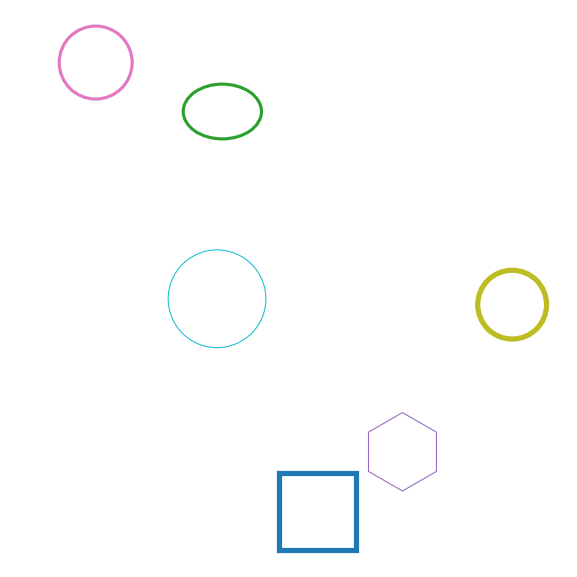[{"shape": "square", "thickness": 2.5, "radius": 0.33, "center": [0.549, 0.114]}, {"shape": "oval", "thickness": 1.5, "radius": 0.34, "center": [0.385, 0.806]}, {"shape": "hexagon", "thickness": 0.5, "radius": 0.34, "center": [0.697, 0.217]}, {"shape": "circle", "thickness": 1.5, "radius": 0.32, "center": [0.166, 0.891]}, {"shape": "circle", "thickness": 2.5, "radius": 0.3, "center": [0.887, 0.472]}, {"shape": "circle", "thickness": 0.5, "radius": 0.42, "center": [0.376, 0.482]}]